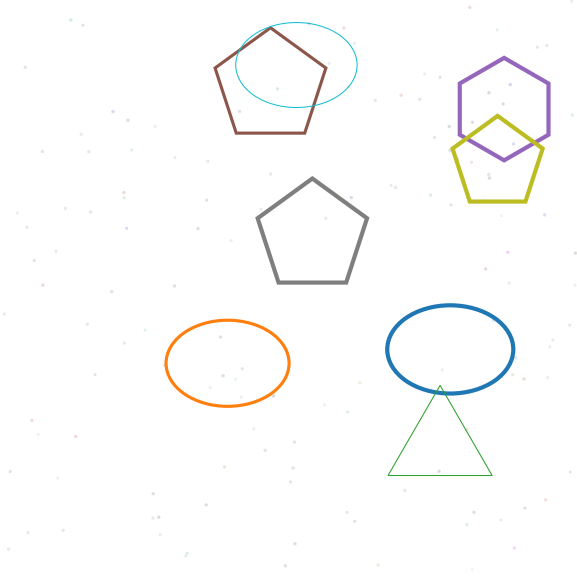[{"shape": "oval", "thickness": 2, "radius": 0.55, "center": [0.78, 0.394]}, {"shape": "oval", "thickness": 1.5, "radius": 0.53, "center": [0.394, 0.37]}, {"shape": "triangle", "thickness": 0.5, "radius": 0.52, "center": [0.762, 0.228]}, {"shape": "hexagon", "thickness": 2, "radius": 0.44, "center": [0.873, 0.81]}, {"shape": "pentagon", "thickness": 1.5, "radius": 0.5, "center": [0.468, 0.85]}, {"shape": "pentagon", "thickness": 2, "radius": 0.5, "center": [0.541, 0.59]}, {"shape": "pentagon", "thickness": 2, "radius": 0.41, "center": [0.862, 0.716]}, {"shape": "oval", "thickness": 0.5, "radius": 0.53, "center": [0.513, 0.887]}]